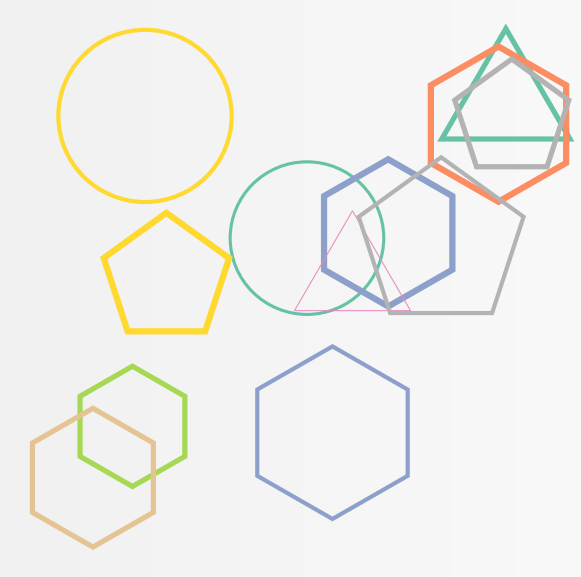[{"shape": "triangle", "thickness": 2.5, "radius": 0.64, "center": [0.87, 0.822]}, {"shape": "circle", "thickness": 1.5, "radius": 0.66, "center": [0.528, 0.587]}, {"shape": "hexagon", "thickness": 3, "radius": 0.67, "center": [0.858, 0.784]}, {"shape": "hexagon", "thickness": 3, "radius": 0.64, "center": [0.668, 0.596]}, {"shape": "hexagon", "thickness": 2, "radius": 0.75, "center": [0.572, 0.25]}, {"shape": "triangle", "thickness": 0.5, "radius": 0.58, "center": [0.606, 0.519]}, {"shape": "hexagon", "thickness": 2.5, "radius": 0.52, "center": [0.228, 0.261]}, {"shape": "circle", "thickness": 2, "radius": 0.75, "center": [0.249, 0.798]}, {"shape": "pentagon", "thickness": 3, "radius": 0.57, "center": [0.286, 0.517]}, {"shape": "hexagon", "thickness": 2.5, "radius": 0.6, "center": [0.16, 0.172]}, {"shape": "pentagon", "thickness": 2.5, "radius": 0.52, "center": [0.88, 0.794]}, {"shape": "pentagon", "thickness": 2, "radius": 0.75, "center": [0.759, 0.578]}]